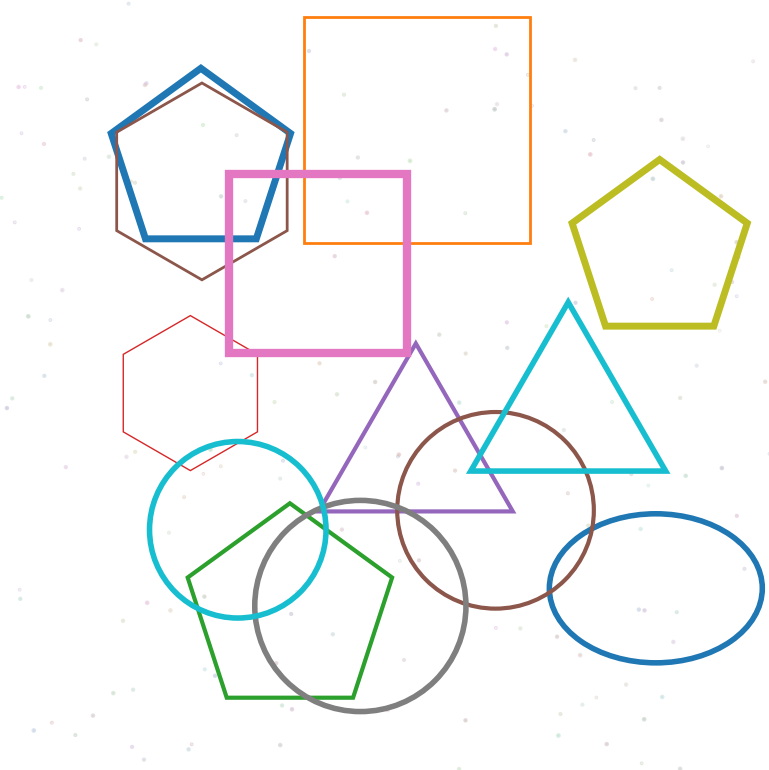[{"shape": "oval", "thickness": 2, "radius": 0.69, "center": [0.852, 0.236]}, {"shape": "pentagon", "thickness": 2.5, "radius": 0.61, "center": [0.261, 0.789]}, {"shape": "square", "thickness": 1, "radius": 0.73, "center": [0.541, 0.831]}, {"shape": "pentagon", "thickness": 1.5, "radius": 0.7, "center": [0.376, 0.207]}, {"shape": "hexagon", "thickness": 0.5, "radius": 0.5, "center": [0.247, 0.489]}, {"shape": "triangle", "thickness": 1.5, "radius": 0.73, "center": [0.54, 0.409]}, {"shape": "circle", "thickness": 1.5, "radius": 0.64, "center": [0.644, 0.337]}, {"shape": "hexagon", "thickness": 1, "radius": 0.64, "center": [0.262, 0.764]}, {"shape": "square", "thickness": 3, "radius": 0.58, "center": [0.413, 0.658]}, {"shape": "circle", "thickness": 2, "radius": 0.69, "center": [0.468, 0.213]}, {"shape": "pentagon", "thickness": 2.5, "radius": 0.6, "center": [0.857, 0.673]}, {"shape": "triangle", "thickness": 2, "radius": 0.73, "center": [0.738, 0.461]}, {"shape": "circle", "thickness": 2, "radius": 0.57, "center": [0.309, 0.312]}]